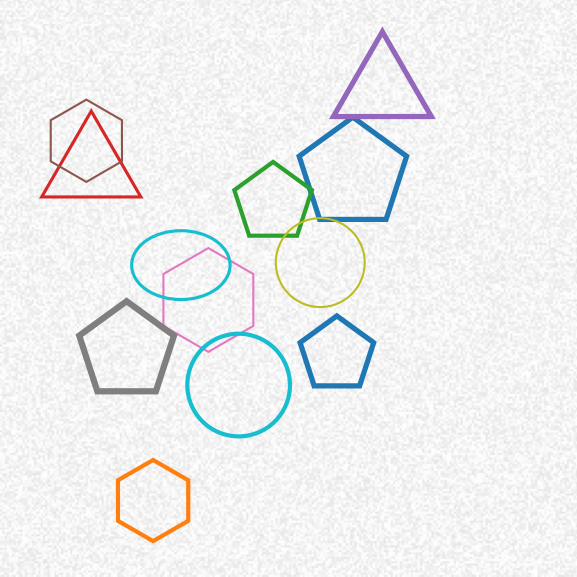[{"shape": "pentagon", "thickness": 2.5, "radius": 0.33, "center": [0.583, 0.385]}, {"shape": "pentagon", "thickness": 2.5, "radius": 0.49, "center": [0.611, 0.698]}, {"shape": "hexagon", "thickness": 2, "radius": 0.35, "center": [0.265, 0.132]}, {"shape": "pentagon", "thickness": 2, "radius": 0.35, "center": [0.473, 0.648]}, {"shape": "triangle", "thickness": 1.5, "radius": 0.5, "center": [0.158, 0.708]}, {"shape": "triangle", "thickness": 2.5, "radius": 0.49, "center": [0.662, 0.846]}, {"shape": "hexagon", "thickness": 1, "radius": 0.36, "center": [0.15, 0.755]}, {"shape": "hexagon", "thickness": 1, "radius": 0.45, "center": [0.361, 0.48]}, {"shape": "pentagon", "thickness": 3, "radius": 0.43, "center": [0.219, 0.391]}, {"shape": "circle", "thickness": 1, "radius": 0.38, "center": [0.555, 0.544]}, {"shape": "oval", "thickness": 1.5, "radius": 0.43, "center": [0.313, 0.54]}, {"shape": "circle", "thickness": 2, "radius": 0.44, "center": [0.413, 0.332]}]